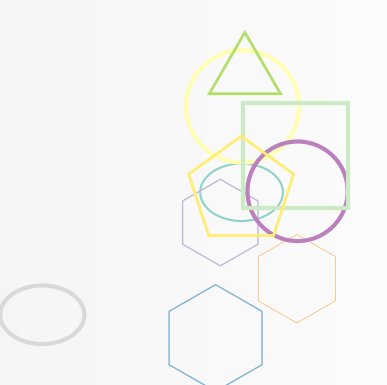[{"shape": "oval", "thickness": 1.5, "radius": 0.53, "center": [0.623, 0.501]}, {"shape": "circle", "thickness": 3, "radius": 0.73, "center": [0.626, 0.724]}, {"shape": "hexagon", "thickness": 1, "radius": 0.56, "center": [0.569, 0.422]}, {"shape": "hexagon", "thickness": 1, "radius": 0.69, "center": [0.556, 0.122]}, {"shape": "hexagon", "thickness": 0.5, "radius": 0.57, "center": [0.766, 0.276]}, {"shape": "triangle", "thickness": 2, "radius": 0.53, "center": [0.632, 0.81]}, {"shape": "oval", "thickness": 3, "radius": 0.54, "center": [0.109, 0.182]}, {"shape": "circle", "thickness": 3, "radius": 0.65, "center": [0.768, 0.503]}, {"shape": "square", "thickness": 3, "radius": 0.68, "center": [0.762, 0.597]}, {"shape": "pentagon", "thickness": 2, "radius": 0.71, "center": [0.622, 0.504]}]